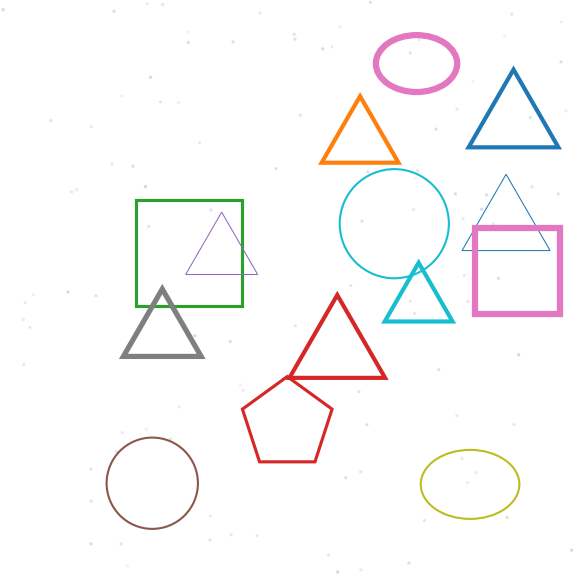[{"shape": "triangle", "thickness": 2, "radius": 0.45, "center": [0.889, 0.789]}, {"shape": "triangle", "thickness": 0.5, "radius": 0.44, "center": [0.876, 0.609]}, {"shape": "triangle", "thickness": 2, "radius": 0.38, "center": [0.623, 0.756]}, {"shape": "square", "thickness": 1.5, "radius": 0.46, "center": [0.328, 0.56]}, {"shape": "pentagon", "thickness": 1.5, "radius": 0.41, "center": [0.497, 0.265]}, {"shape": "triangle", "thickness": 2, "radius": 0.48, "center": [0.584, 0.393]}, {"shape": "triangle", "thickness": 0.5, "radius": 0.36, "center": [0.384, 0.56]}, {"shape": "circle", "thickness": 1, "radius": 0.4, "center": [0.264, 0.162]}, {"shape": "oval", "thickness": 3, "radius": 0.35, "center": [0.721, 0.889]}, {"shape": "square", "thickness": 3, "radius": 0.37, "center": [0.896, 0.53]}, {"shape": "triangle", "thickness": 2.5, "radius": 0.39, "center": [0.281, 0.421]}, {"shape": "oval", "thickness": 1, "radius": 0.43, "center": [0.814, 0.16]}, {"shape": "circle", "thickness": 1, "radius": 0.47, "center": [0.683, 0.612]}, {"shape": "triangle", "thickness": 2, "radius": 0.34, "center": [0.725, 0.476]}]